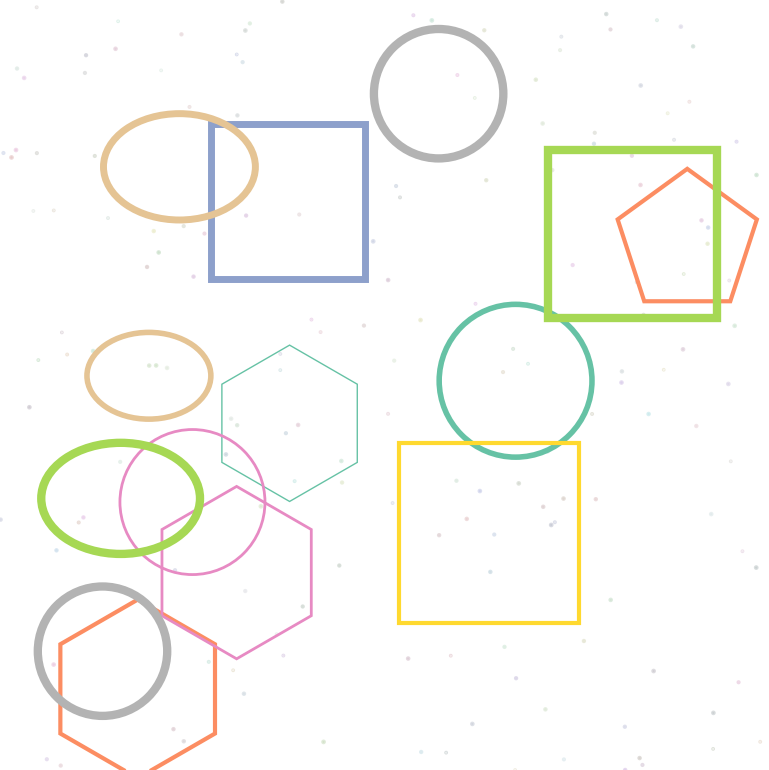[{"shape": "circle", "thickness": 2, "radius": 0.5, "center": [0.67, 0.506]}, {"shape": "hexagon", "thickness": 0.5, "radius": 0.51, "center": [0.376, 0.45]}, {"shape": "pentagon", "thickness": 1.5, "radius": 0.48, "center": [0.893, 0.686]}, {"shape": "hexagon", "thickness": 1.5, "radius": 0.58, "center": [0.179, 0.105]}, {"shape": "square", "thickness": 2.5, "radius": 0.5, "center": [0.374, 0.739]}, {"shape": "circle", "thickness": 1, "radius": 0.47, "center": [0.25, 0.348]}, {"shape": "hexagon", "thickness": 1, "radius": 0.56, "center": [0.307, 0.256]}, {"shape": "oval", "thickness": 3, "radius": 0.52, "center": [0.157, 0.353]}, {"shape": "square", "thickness": 3, "radius": 0.55, "center": [0.821, 0.696]}, {"shape": "square", "thickness": 1.5, "radius": 0.59, "center": [0.636, 0.308]}, {"shape": "oval", "thickness": 2.5, "radius": 0.49, "center": [0.233, 0.783]}, {"shape": "oval", "thickness": 2, "radius": 0.4, "center": [0.193, 0.512]}, {"shape": "circle", "thickness": 3, "radius": 0.42, "center": [0.133, 0.154]}, {"shape": "circle", "thickness": 3, "radius": 0.42, "center": [0.57, 0.878]}]